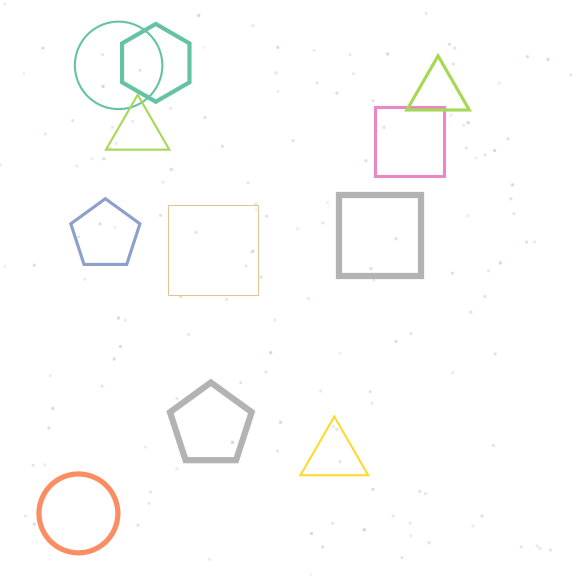[{"shape": "circle", "thickness": 1, "radius": 0.38, "center": [0.205, 0.886]}, {"shape": "hexagon", "thickness": 2, "radius": 0.34, "center": [0.27, 0.89]}, {"shape": "circle", "thickness": 2.5, "radius": 0.34, "center": [0.136, 0.11]}, {"shape": "pentagon", "thickness": 1.5, "radius": 0.31, "center": [0.182, 0.592]}, {"shape": "square", "thickness": 1.5, "radius": 0.3, "center": [0.709, 0.755]}, {"shape": "triangle", "thickness": 1, "radius": 0.32, "center": [0.238, 0.772]}, {"shape": "triangle", "thickness": 1.5, "radius": 0.31, "center": [0.759, 0.84]}, {"shape": "triangle", "thickness": 1, "radius": 0.34, "center": [0.579, 0.21]}, {"shape": "square", "thickness": 0.5, "radius": 0.39, "center": [0.369, 0.567]}, {"shape": "square", "thickness": 3, "radius": 0.35, "center": [0.658, 0.592]}, {"shape": "pentagon", "thickness": 3, "radius": 0.37, "center": [0.365, 0.262]}]